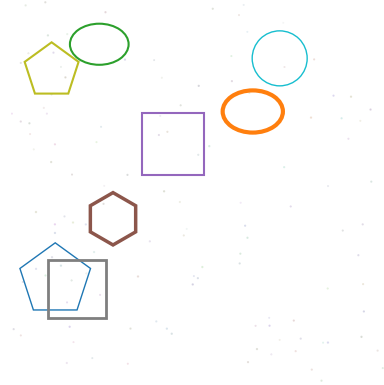[{"shape": "pentagon", "thickness": 1, "radius": 0.48, "center": [0.143, 0.273]}, {"shape": "oval", "thickness": 3, "radius": 0.39, "center": [0.657, 0.71]}, {"shape": "oval", "thickness": 1.5, "radius": 0.38, "center": [0.258, 0.885]}, {"shape": "square", "thickness": 1.5, "radius": 0.4, "center": [0.449, 0.626]}, {"shape": "hexagon", "thickness": 2.5, "radius": 0.34, "center": [0.294, 0.432]}, {"shape": "square", "thickness": 2, "radius": 0.38, "center": [0.201, 0.25]}, {"shape": "pentagon", "thickness": 1.5, "radius": 0.37, "center": [0.134, 0.817]}, {"shape": "circle", "thickness": 1, "radius": 0.36, "center": [0.726, 0.848]}]